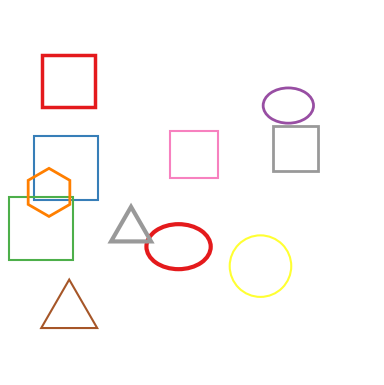[{"shape": "square", "thickness": 2.5, "radius": 0.34, "center": [0.177, 0.79]}, {"shape": "oval", "thickness": 3, "radius": 0.42, "center": [0.464, 0.359]}, {"shape": "square", "thickness": 1.5, "radius": 0.42, "center": [0.172, 0.564]}, {"shape": "square", "thickness": 1.5, "radius": 0.41, "center": [0.106, 0.406]}, {"shape": "oval", "thickness": 2, "radius": 0.33, "center": [0.749, 0.726]}, {"shape": "hexagon", "thickness": 2, "radius": 0.31, "center": [0.127, 0.5]}, {"shape": "circle", "thickness": 1.5, "radius": 0.4, "center": [0.677, 0.309]}, {"shape": "triangle", "thickness": 1.5, "radius": 0.42, "center": [0.18, 0.19]}, {"shape": "square", "thickness": 1.5, "radius": 0.31, "center": [0.505, 0.599]}, {"shape": "square", "thickness": 2, "radius": 0.29, "center": [0.768, 0.615]}, {"shape": "triangle", "thickness": 3, "radius": 0.3, "center": [0.34, 0.403]}]